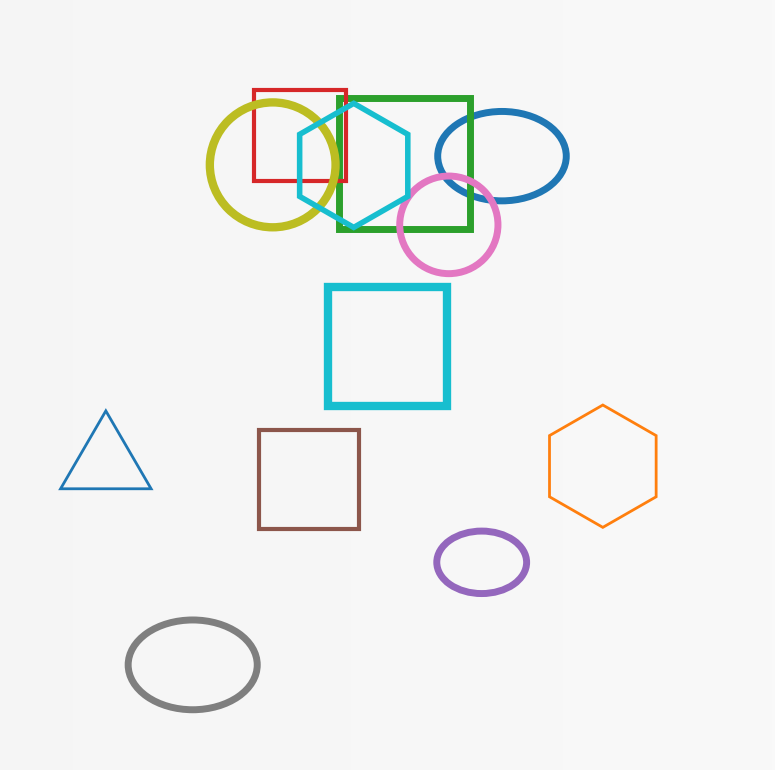[{"shape": "oval", "thickness": 2.5, "radius": 0.41, "center": [0.648, 0.797]}, {"shape": "triangle", "thickness": 1, "radius": 0.34, "center": [0.137, 0.399]}, {"shape": "hexagon", "thickness": 1, "radius": 0.4, "center": [0.778, 0.395]}, {"shape": "square", "thickness": 2.5, "radius": 0.42, "center": [0.522, 0.788]}, {"shape": "square", "thickness": 1.5, "radius": 0.3, "center": [0.387, 0.824]}, {"shape": "oval", "thickness": 2.5, "radius": 0.29, "center": [0.622, 0.27]}, {"shape": "square", "thickness": 1.5, "radius": 0.32, "center": [0.398, 0.377]}, {"shape": "circle", "thickness": 2.5, "radius": 0.32, "center": [0.579, 0.708]}, {"shape": "oval", "thickness": 2.5, "radius": 0.42, "center": [0.249, 0.137]}, {"shape": "circle", "thickness": 3, "radius": 0.41, "center": [0.352, 0.786]}, {"shape": "square", "thickness": 3, "radius": 0.39, "center": [0.5, 0.55]}, {"shape": "hexagon", "thickness": 2, "radius": 0.4, "center": [0.456, 0.785]}]